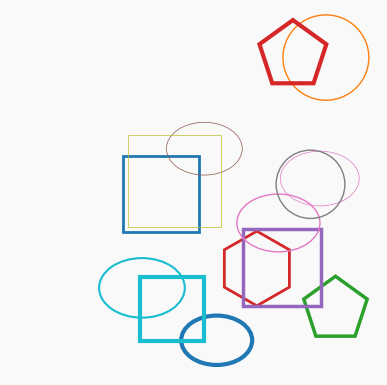[{"shape": "oval", "thickness": 3, "radius": 0.46, "center": [0.559, 0.116]}, {"shape": "square", "thickness": 2, "radius": 0.49, "center": [0.416, 0.497]}, {"shape": "circle", "thickness": 1, "radius": 0.55, "center": [0.841, 0.85]}, {"shape": "pentagon", "thickness": 2.5, "radius": 0.43, "center": [0.866, 0.196]}, {"shape": "hexagon", "thickness": 2, "radius": 0.48, "center": [0.663, 0.303]}, {"shape": "pentagon", "thickness": 3, "radius": 0.45, "center": [0.756, 0.857]}, {"shape": "square", "thickness": 2.5, "radius": 0.5, "center": [0.727, 0.306]}, {"shape": "oval", "thickness": 0.5, "radius": 0.49, "center": [0.527, 0.614]}, {"shape": "oval", "thickness": 1, "radius": 0.54, "center": [0.719, 0.421]}, {"shape": "oval", "thickness": 0.5, "radius": 0.51, "center": [0.825, 0.536]}, {"shape": "circle", "thickness": 1, "radius": 0.44, "center": [0.801, 0.521]}, {"shape": "square", "thickness": 0.5, "radius": 0.6, "center": [0.45, 0.531]}, {"shape": "oval", "thickness": 1.5, "radius": 0.55, "center": [0.366, 0.252]}, {"shape": "square", "thickness": 3, "radius": 0.41, "center": [0.445, 0.198]}]